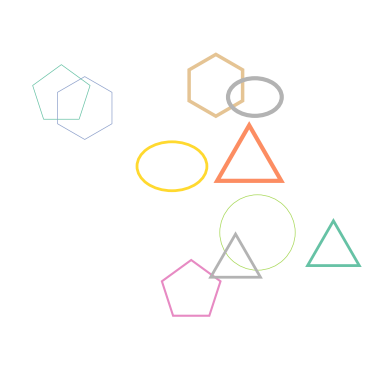[{"shape": "pentagon", "thickness": 0.5, "radius": 0.39, "center": [0.159, 0.754]}, {"shape": "triangle", "thickness": 2, "radius": 0.39, "center": [0.866, 0.349]}, {"shape": "triangle", "thickness": 3, "radius": 0.48, "center": [0.647, 0.578]}, {"shape": "hexagon", "thickness": 0.5, "radius": 0.41, "center": [0.22, 0.719]}, {"shape": "pentagon", "thickness": 1.5, "radius": 0.4, "center": [0.497, 0.245]}, {"shape": "circle", "thickness": 0.5, "radius": 0.49, "center": [0.669, 0.396]}, {"shape": "oval", "thickness": 2, "radius": 0.45, "center": [0.447, 0.568]}, {"shape": "hexagon", "thickness": 2.5, "radius": 0.4, "center": [0.561, 0.778]}, {"shape": "triangle", "thickness": 2, "radius": 0.37, "center": [0.612, 0.317]}, {"shape": "oval", "thickness": 3, "radius": 0.35, "center": [0.662, 0.748]}]